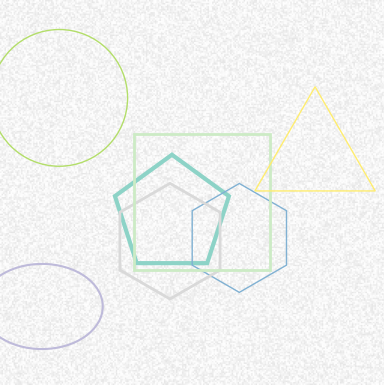[{"shape": "pentagon", "thickness": 3, "radius": 0.78, "center": [0.447, 0.442]}, {"shape": "oval", "thickness": 1.5, "radius": 0.79, "center": [0.109, 0.204]}, {"shape": "hexagon", "thickness": 1, "radius": 0.71, "center": [0.622, 0.382]}, {"shape": "circle", "thickness": 1, "radius": 0.89, "center": [0.154, 0.746]}, {"shape": "hexagon", "thickness": 2, "radius": 0.75, "center": [0.441, 0.374]}, {"shape": "square", "thickness": 2, "radius": 0.89, "center": [0.525, 0.475]}, {"shape": "triangle", "thickness": 1, "radius": 0.9, "center": [0.818, 0.594]}]